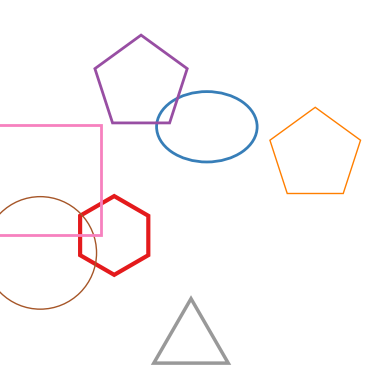[{"shape": "hexagon", "thickness": 3, "radius": 0.51, "center": [0.297, 0.388]}, {"shape": "oval", "thickness": 2, "radius": 0.65, "center": [0.537, 0.671]}, {"shape": "pentagon", "thickness": 2, "radius": 0.63, "center": [0.366, 0.783]}, {"shape": "pentagon", "thickness": 1, "radius": 0.62, "center": [0.819, 0.598]}, {"shape": "circle", "thickness": 1, "radius": 0.73, "center": [0.105, 0.343]}, {"shape": "square", "thickness": 2, "radius": 0.72, "center": [0.12, 0.532]}, {"shape": "triangle", "thickness": 2.5, "radius": 0.56, "center": [0.496, 0.113]}]